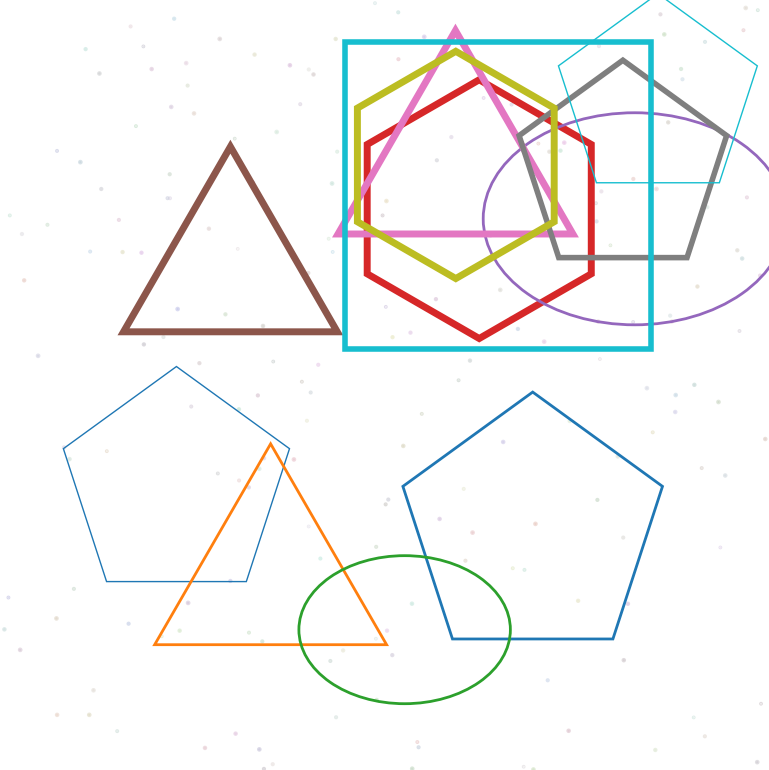[{"shape": "pentagon", "thickness": 1, "radius": 0.89, "center": [0.692, 0.314]}, {"shape": "pentagon", "thickness": 0.5, "radius": 0.77, "center": [0.229, 0.37]}, {"shape": "triangle", "thickness": 1, "radius": 0.87, "center": [0.351, 0.25]}, {"shape": "oval", "thickness": 1, "radius": 0.69, "center": [0.526, 0.182]}, {"shape": "hexagon", "thickness": 2.5, "radius": 0.84, "center": [0.622, 0.728]}, {"shape": "oval", "thickness": 1, "radius": 0.98, "center": [0.824, 0.716]}, {"shape": "triangle", "thickness": 2.5, "radius": 0.8, "center": [0.299, 0.649]}, {"shape": "triangle", "thickness": 2.5, "radius": 0.88, "center": [0.592, 0.784]}, {"shape": "pentagon", "thickness": 2, "radius": 0.71, "center": [0.809, 0.78]}, {"shape": "hexagon", "thickness": 2.5, "radius": 0.74, "center": [0.592, 0.786]}, {"shape": "pentagon", "thickness": 0.5, "radius": 0.68, "center": [0.854, 0.872]}, {"shape": "square", "thickness": 2, "radius": 1.0, "center": [0.647, 0.746]}]